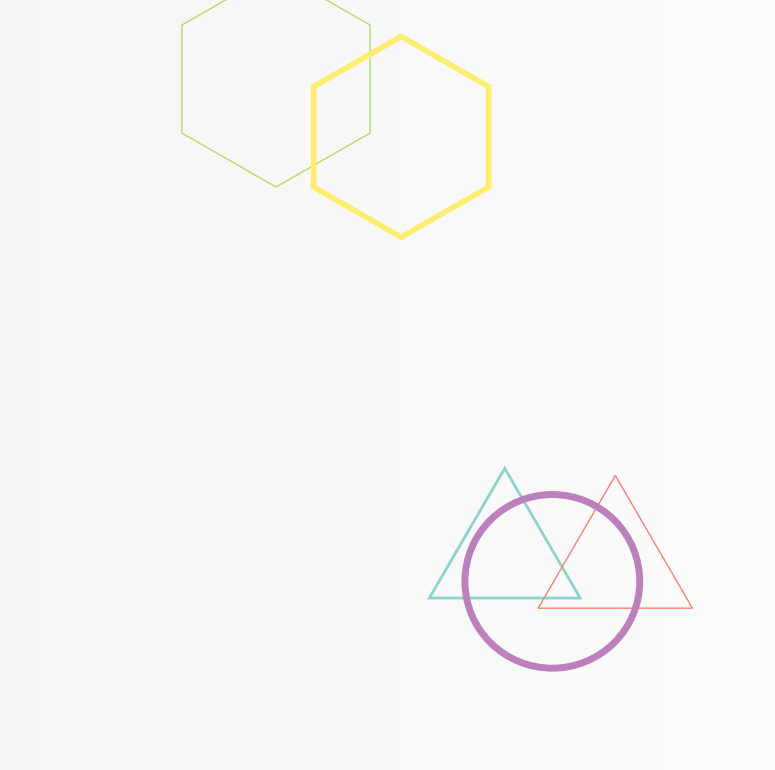[{"shape": "triangle", "thickness": 1, "radius": 0.56, "center": [0.651, 0.28]}, {"shape": "triangle", "thickness": 0.5, "radius": 0.57, "center": [0.794, 0.268]}, {"shape": "hexagon", "thickness": 0.5, "radius": 0.7, "center": [0.356, 0.897]}, {"shape": "circle", "thickness": 2.5, "radius": 0.56, "center": [0.713, 0.245]}, {"shape": "hexagon", "thickness": 2, "radius": 0.65, "center": [0.518, 0.822]}]